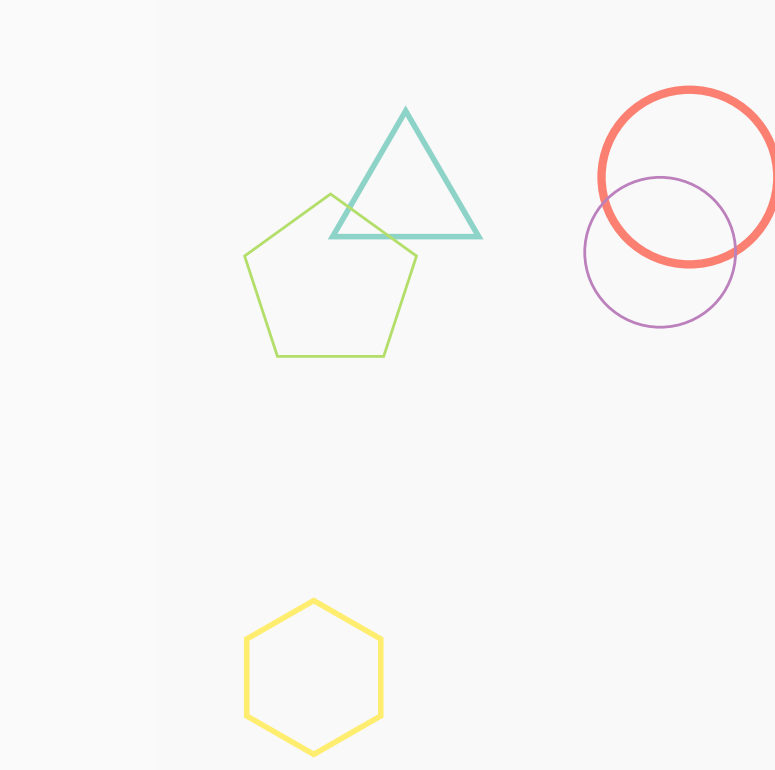[{"shape": "triangle", "thickness": 2, "radius": 0.54, "center": [0.523, 0.747]}, {"shape": "circle", "thickness": 3, "radius": 0.57, "center": [0.89, 0.77]}, {"shape": "pentagon", "thickness": 1, "radius": 0.58, "center": [0.427, 0.631]}, {"shape": "circle", "thickness": 1, "radius": 0.49, "center": [0.852, 0.672]}, {"shape": "hexagon", "thickness": 2, "radius": 0.5, "center": [0.405, 0.12]}]